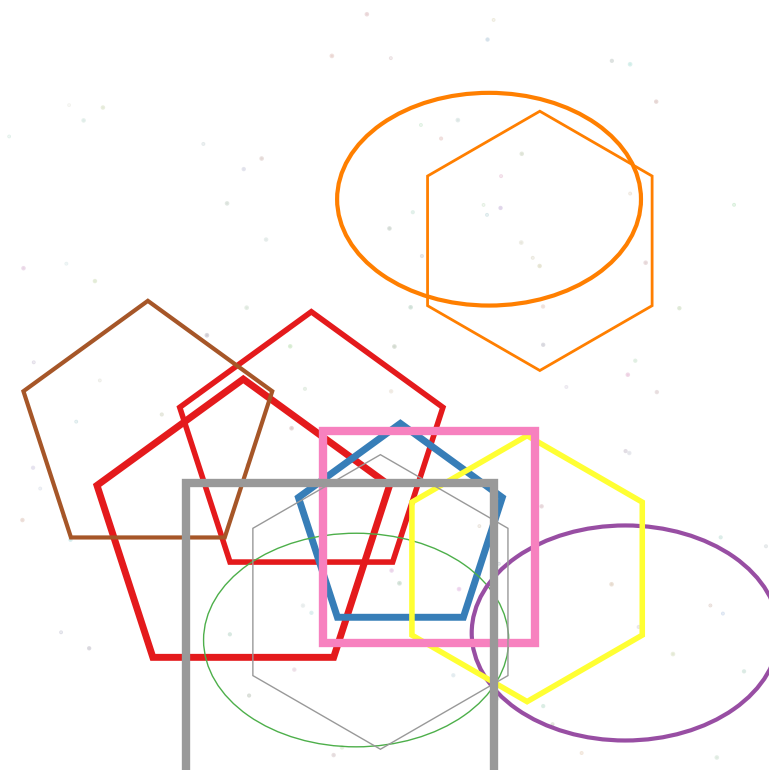[{"shape": "pentagon", "thickness": 2.5, "radius": 1.0, "center": [0.316, 0.308]}, {"shape": "pentagon", "thickness": 2, "radius": 0.9, "center": [0.404, 0.415]}, {"shape": "pentagon", "thickness": 2.5, "radius": 0.7, "center": [0.52, 0.311]}, {"shape": "oval", "thickness": 0.5, "radius": 0.99, "center": [0.462, 0.169]}, {"shape": "oval", "thickness": 1.5, "radius": 1.0, "center": [0.812, 0.178]}, {"shape": "oval", "thickness": 1.5, "radius": 0.99, "center": [0.635, 0.741]}, {"shape": "hexagon", "thickness": 1, "radius": 0.84, "center": [0.701, 0.687]}, {"shape": "hexagon", "thickness": 2, "radius": 0.86, "center": [0.685, 0.262]}, {"shape": "pentagon", "thickness": 1.5, "radius": 0.85, "center": [0.192, 0.439]}, {"shape": "square", "thickness": 3, "radius": 0.69, "center": [0.557, 0.302]}, {"shape": "hexagon", "thickness": 0.5, "radius": 0.96, "center": [0.494, 0.218]}, {"shape": "square", "thickness": 3, "radius": 1.0, "center": [0.441, 0.172]}]